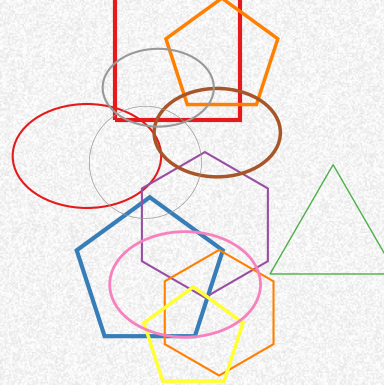[{"shape": "oval", "thickness": 1.5, "radius": 0.96, "center": [0.226, 0.595]}, {"shape": "square", "thickness": 3, "radius": 0.81, "center": [0.461, 0.848]}, {"shape": "pentagon", "thickness": 3, "radius": 1.0, "center": [0.389, 0.288]}, {"shape": "triangle", "thickness": 1, "radius": 0.95, "center": [0.865, 0.383]}, {"shape": "hexagon", "thickness": 1.5, "radius": 0.94, "center": [0.532, 0.416]}, {"shape": "hexagon", "thickness": 1.5, "radius": 0.82, "center": [0.569, 0.188]}, {"shape": "pentagon", "thickness": 2.5, "radius": 0.76, "center": [0.576, 0.852]}, {"shape": "pentagon", "thickness": 2.5, "radius": 0.68, "center": [0.502, 0.12]}, {"shape": "oval", "thickness": 2.5, "radius": 0.82, "center": [0.564, 0.655]}, {"shape": "oval", "thickness": 2, "radius": 0.98, "center": [0.481, 0.261]}, {"shape": "circle", "thickness": 0.5, "radius": 0.73, "center": [0.378, 0.578]}, {"shape": "oval", "thickness": 1.5, "radius": 0.72, "center": [0.411, 0.772]}]